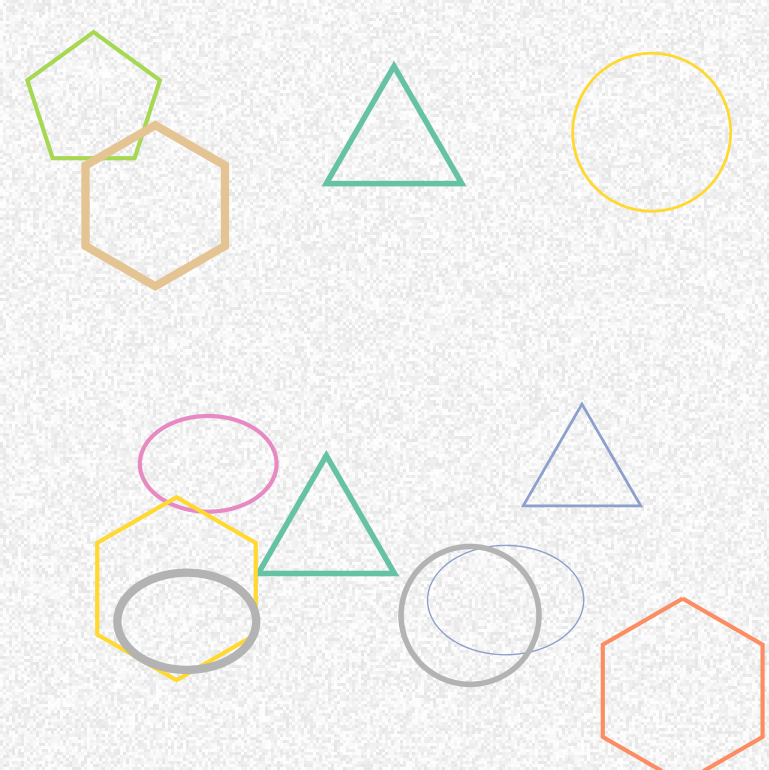[{"shape": "triangle", "thickness": 2, "radius": 0.51, "center": [0.512, 0.812]}, {"shape": "triangle", "thickness": 2, "radius": 0.51, "center": [0.424, 0.306]}, {"shape": "hexagon", "thickness": 1.5, "radius": 0.6, "center": [0.887, 0.103]}, {"shape": "triangle", "thickness": 1, "radius": 0.44, "center": [0.756, 0.387]}, {"shape": "oval", "thickness": 0.5, "radius": 0.51, "center": [0.657, 0.221]}, {"shape": "oval", "thickness": 1.5, "radius": 0.44, "center": [0.27, 0.398]}, {"shape": "pentagon", "thickness": 1.5, "radius": 0.45, "center": [0.122, 0.868]}, {"shape": "circle", "thickness": 1, "radius": 0.51, "center": [0.846, 0.828]}, {"shape": "hexagon", "thickness": 1.5, "radius": 0.59, "center": [0.229, 0.235]}, {"shape": "hexagon", "thickness": 3, "radius": 0.52, "center": [0.202, 0.733]}, {"shape": "circle", "thickness": 2, "radius": 0.45, "center": [0.61, 0.201]}, {"shape": "oval", "thickness": 3, "radius": 0.45, "center": [0.243, 0.193]}]